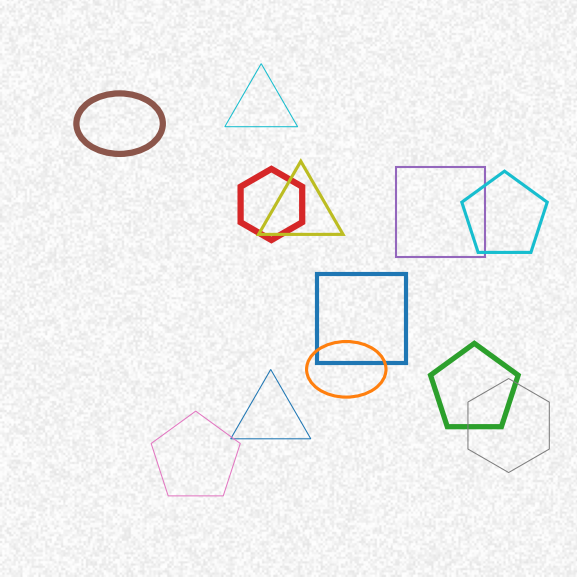[{"shape": "triangle", "thickness": 0.5, "radius": 0.4, "center": [0.469, 0.279]}, {"shape": "square", "thickness": 2, "radius": 0.38, "center": [0.627, 0.447]}, {"shape": "oval", "thickness": 1.5, "radius": 0.34, "center": [0.6, 0.36]}, {"shape": "pentagon", "thickness": 2.5, "radius": 0.4, "center": [0.821, 0.325]}, {"shape": "hexagon", "thickness": 3, "radius": 0.31, "center": [0.47, 0.645]}, {"shape": "square", "thickness": 1, "radius": 0.39, "center": [0.763, 0.633]}, {"shape": "oval", "thickness": 3, "radius": 0.37, "center": [0.207, 0.785]}, {"shape": "pentagon", "thickness": 0.5, "radius": 0.41, "center": [0.339, 0.206]}, {"shape": "hexagon", "thickness": 0.5, "radius": 0.41, "center": [0.881, 0.262]}, {"shape": "triangle", "thickness": 1.5, "radius": 0.42, "center": [0.521, 0.635]}, {"shape": "triangle", "thickness": 0.5, "radius": 0.36, "center": [0.452, 0.816]}, {"shape": "pentagon", "thickness": 1.5, "radius": 0.39, "center": [0.874, 0.625]}]